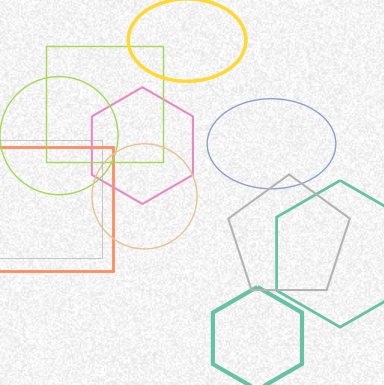[{"shape": "hexagon", "thickness": 3, "radius": 0.67, "center": [0.669, 0.121]}, {"shape": "hexagon", "thickness": 2, "radius": 0.95, "center": [0.883, 0.341]}, {"shape": "square", "thickness": 2, "radius": 0.8, "center": [0.134, 0.458]}, {"shape": "oval", "thickness": 1, "radius": 0.84, "center": [0.705, 0.627]}, {"shape": "hexagon", "thickness": 1.5, "radius": 0.76, "center": [0.37, 0.622]}, {"shape": "square", "thickness": 1, "radius": 0.76, "center": [0.272, 0.73]}, {"shape": "circle", "thickness": 1, "radius": 0.77, "center": [0.153, 0.648]}, {"shape": "oval", "thickness": 2.5, "radius": 0.76, "center": [0.486, 0.896]}, {"shape": "circle", "thickness": 1, "radius": 0.68, "center": [0.375, 0.49]}, {"shape": "square", "thickness": 0.5, "radius": 0.76, "center": [0.113, 0.482]}, {"shape": "pentagon", "thickness": 1.5, "radius": 0.83, "center": [0.751, 0.381]}]